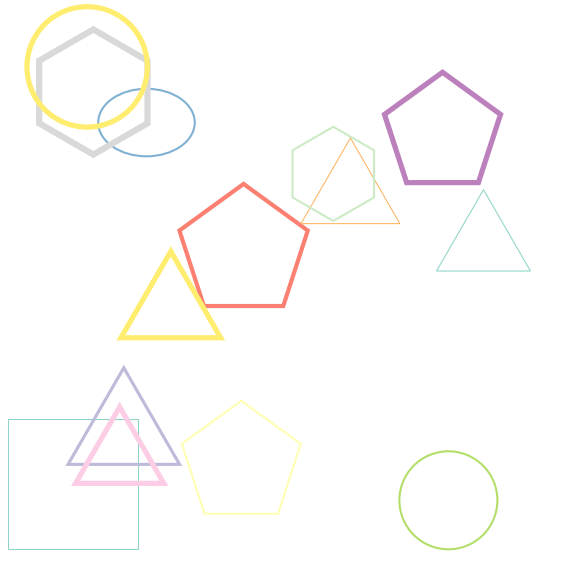[{"shape": "triangle", "thickness": 0.5, "radius": 0.47, "center": [0.837, 0.577]}, {"shape": "square", "thickness": 0.5, "radius": 0.56, "center": [0.127, 0.162]}, {"shape": "pentagon", "thickness": 1, "radius": 0.54, "center": [0.418, 0.197]}, {"shape": "triangle", "thickness": 1.5, "radius": 0.56, "center": [0.214, 0.251]}, {"shape": "pentagon", "thickness": 2, "radius": 0.58, "center": [0.422, 0.564]}, {"shape": "oval", "thickness": 1, "radius": 0.42, "center": [0.254, 0.787]}, {"shape": "triangle", "thickness": 0.5, "radius": 0.49, "center": [0.607, 0.661]}, {"shape": "circle", "thickness": 1, "radius": 0.42, "center": [0.776, 0.133]}, {"shape": "triangle", "thickness": 2.5, "radius": 0.44, "center": [0.207, 0.206]}, {"shape": "hexagon", "thickness": 3, "radius": 0.54, "center": [0.162, 0.84]}, {"shape": "pentagon", "thickness": 2.5, "radius": 0.53, "center": [0.766, 0.768]}, {"shape": "hexagon", "thickness": 1, "radius": 0.41, "center": [0.577, 0.698]}, {"shape": "triangle", "thickness": 2.5, "radius": 0.5, "center": [0.296, 0.464]}, {"shape": "circle", "thickness": 2.5, "radius": 0.52, "center": [0.151, 0.883]}]